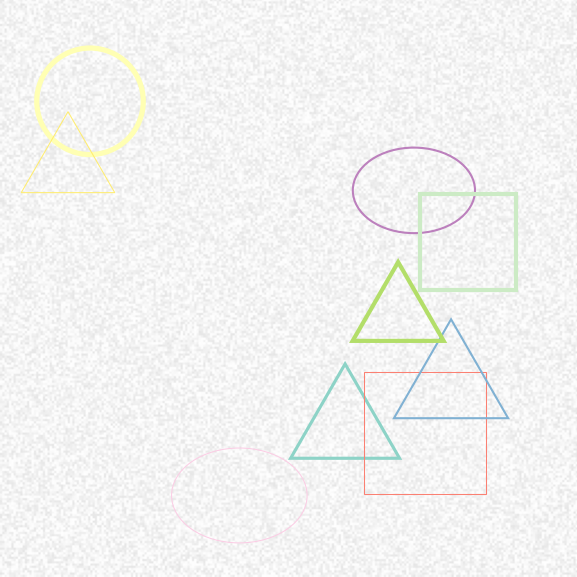[{"shape": "triangle", "thickness": 1.5, "radius": 0.54, "center": [0.598, 0.26]}, {"shape": "circle", "thickness": 2.5, "radius": 0.46, "center": [0.156, 0.824]}, {"shape": "square", "thickness": 0.5, "radius": 0.53, "center": [0.735, 0.25]}, {"shape": "triangle", "thickness": 1, "radius": 0.57, "center": [0.781, 0.332]}, {"shape": "triangle", "thickness": 2, "radius": 0.45, "center": [0.689, 0.454]}, {"shape": "oval", "thickness": 0.5, "radius": 0.59, "center": [0.414, 0.141]}, {"shape": "oval", "thickness": 1, "radius": 0.53, "center": [0.717, 0.669]}, {"shape": "square", "thickness": 2, "radius": 0.42, "center": [0.81, 0.58]}, {"shape": "triangle", "thickness": 0.5, "radius": 0.47, "center": [0.118, 0.712]}]